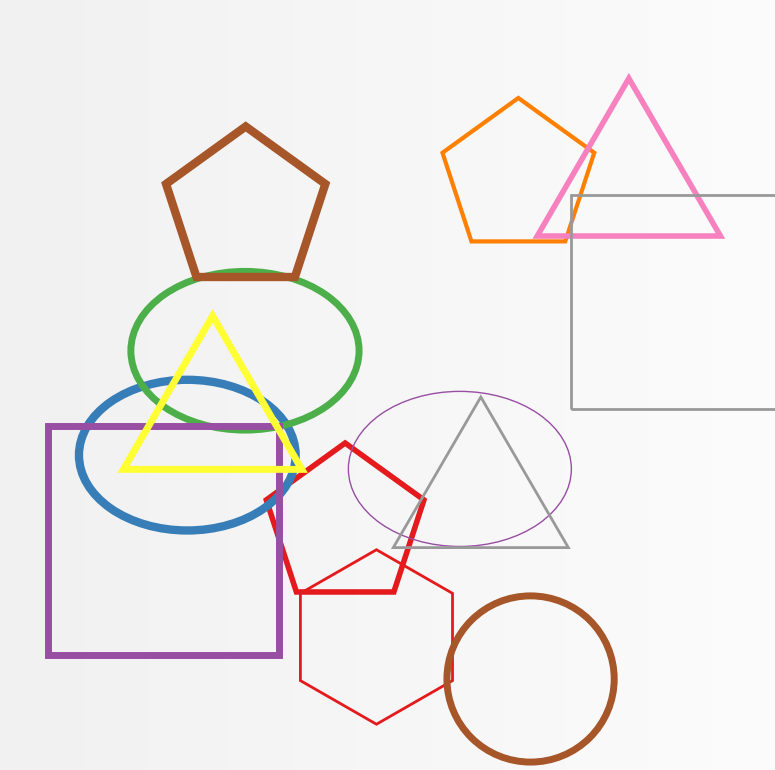[{"shape": "pentagon", "thickness": 2, "radius": 0.53, "center": [0.445, 0.318]}, {"shape": "hexagon", "thickness": 1, "radius": 0.57, "center": [0.486, 0.173]}, {"shape": "oval", "thickness": 3, "radius": 0.7, "center": [0.242, 0.409]}, {"shape": "oval", "thickness": 2.5, "radius": 0.74, "center": [0.316, 0.544]}, {"shape": "oval", "thickness": 0.5, "radius": 0.72, "center": [0.593, 0.391]}, {"shape": "square", "thickness": 2.5, "radius": 0.74, "center": [0.211, 0.298]}, {"shape": "pentagon", "thickness": 1.5, "radius": 0.51, "center": [0.669, 0.77]}, {"shape": "triangle", "thickness": 2.5, "radius": 0.66, "center": [0.274, 0.457]}, {"shape": "pentagon", "thickness": 3, "radius": 0.54, "center": [0.317, 0.728]}, {"shape": "circle", "thickness": 2.5, "radius": 0.54, "center": [0.685, 0.118]}, {"shape": "triangle", "thickness": 2, "radius": 0.68, "center": [0.811, 0.762]}, {"shape": "triangle", "thickness": 1, "radius": 0.65, "center": [0.62, 0.354]}, {"shape": "square", "thickness": 1, "radius": 0.69, "center": [0.876, 0.608]}]